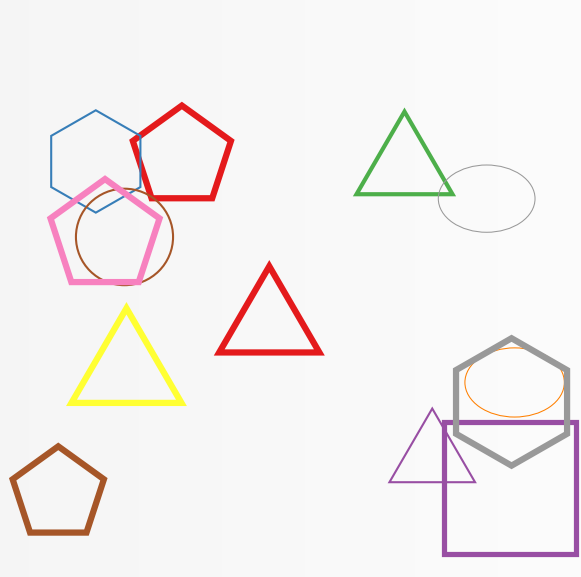[{"shape": "pentagon", "thickness": 3, "radius": 0.44, "center": [0.313, 0.728]}, {"shape": "triangle", "thickness": 3, "radius": 0.5, "center": [0.463, 0.439]}, {"shape": "hexagon", "thickness": 1, "radius": 0.44, "center": [0.165, 0.72]}, {"shape": "triangle", "thickness": 2, "radius": 0.48, "center": [0.696, 0.71]}, {"shape": "triangle", "thickness": 1, "radius": 0.43, "center": [0.744, 0.207]}, {"shape": "square", "thickness": 2.5, "radius": 0.57, "center": [0.878, 0.155]}, {"shape": "oval", "thickness": 0.5, "radius": 0.43, "center": [0.885, 0.337]}, {"shape": "triangle", "thickness": 3, "radius": 0.55, "center": [0.218, 0.356]}, {"shape": "circle", "thickness": 1, "radius": 0.42, "center": [0.214, 0.589]}, {"shape": "pentagon", "thickness": 3, "radius": 0.41, "center": [0.1, 0.144]}, {"shape": "pentagon", "thickness": 3, "radius": 0.49, "center": [0.181, 0.59]}, {"shape": "oval", "thickness": 0.5, "radius": 0.42, "center": [0.837, 0.655]}, {"shape": "hexagon", "thickness": 3, "radius": 0.55, "center": [0.88, 0.303]}]